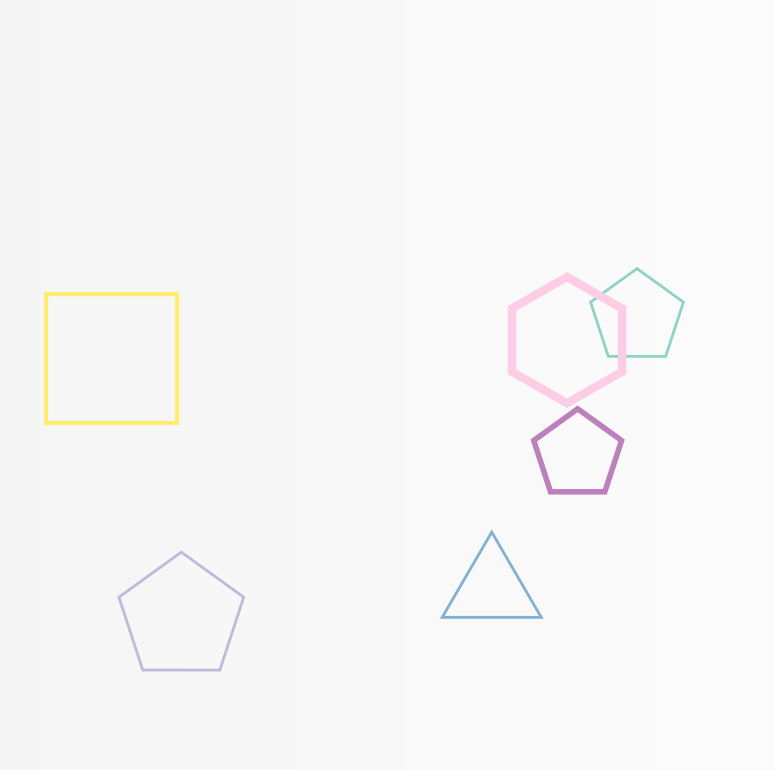[{"shape": "pentagon", "thickness": 1, "radius": 0.31, "center": [0.822, 0.588]}, {"shape": "pentagon", "thickness": 1, "radius": 0.42, "center": [0.234, 0.198]}, {"shape": "triangle", "thickness": 1, "radius": 0.37, "center": [0.634, 0.235]}, {"shape": "hexagon", "thickness": 3, "radius": 0.41, "center": [0.732, 0.558]}, {"shape": "pentagon", "thickness": 2, "radius": 0.3, "center": [0.745, 0.409]}, {"shape": "square", "thickness": 1.5, "radius": 0.42, "center": [0.144, 0.534]}]